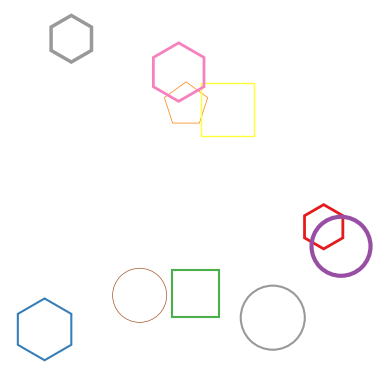[{"shape": "hexagon", "thickness": 2, "radius": 0.29, "center": [0.841, 0.411]}, {"shape": "hexagon", "thickness": 1.5, "radius": 0.4, "center": [0.116, 0.145]}, {"shape": "square", "thickness": 1.5, "radius": 0.31, "center": [0.507, 0.238]}, {"shape": "circle", "thickness": 3, "radius": 0.38, "center": [0.886, 0.36]}, {"shape": "pentagon", "thickness": 0.5, "radius": 0.3, "center": [0.483, 0.728]}, {"shape": "square", "thickness": 1, "radius": 0.34, "center": [0.591, 0.716]}, {"shape": "circle", "thickness": 0.5, "radius": 0.35, "center": [0.363, 0.233]}, {"shape": "hexagon", "thickness": 2, "radius": 0.38, "center": [0.464, 0.813]}, {"shape": "hexagon", "thickness": 2.5, "radius": 0.3, "center": [0.185, 0.899]}, {"shape": "circle", "thickness": 1.5, "radius": 0.42, "center": [0.708, 0.175]}]